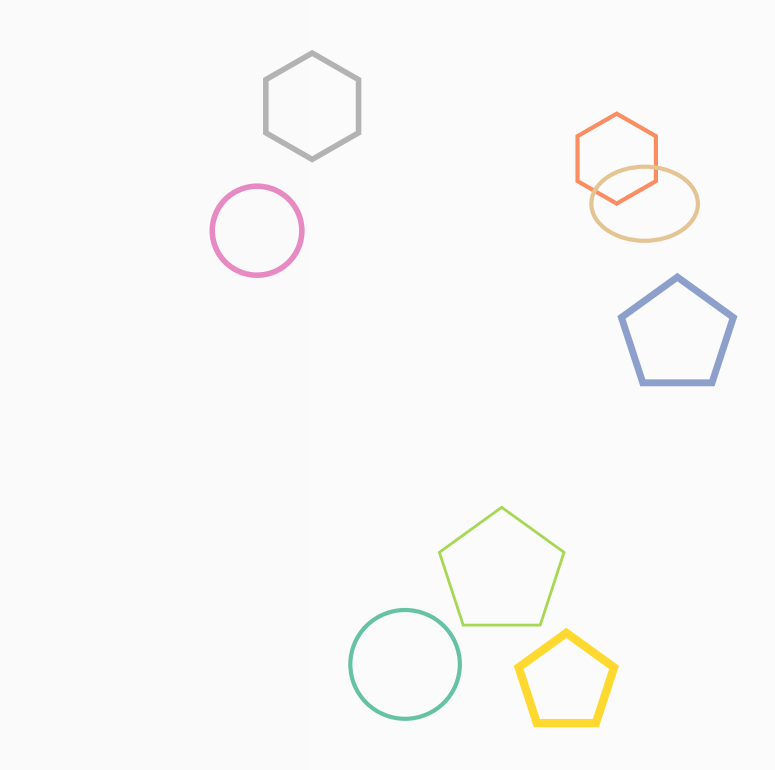[{"shape": "circle", "thickness": 1.5, "radius": 0.35, "center": [0.523, 0.137]}, {"shape": "hexagon", "thickness": 1.5, "radius": 0.29, "center": [0.796, 0.794]}, {"shape": "pentagon", "thickness": 2.5, "radius": 0.38, "center": [0.874, 0.564]}, {"shape": "circle", "thickness": 2, "radius": 0.29, "center": [0.332, 0.7]}, {"shape": "pentagon", "thickness": 1, "radius": 0.42, "center": [0.647, 0.257]}, {"shape": "pentagon", "thickness": 3, "radius": 0.32, "center": [0.731, 0.113]}, {"shape": "oval", "thickness": 1.5, "radius": 0.34, "center": [0.832, 0.735]}, {"shape": "hexagon", "thickness": 2, "radius": 0.35, "center": [0.403, 0.862]}]